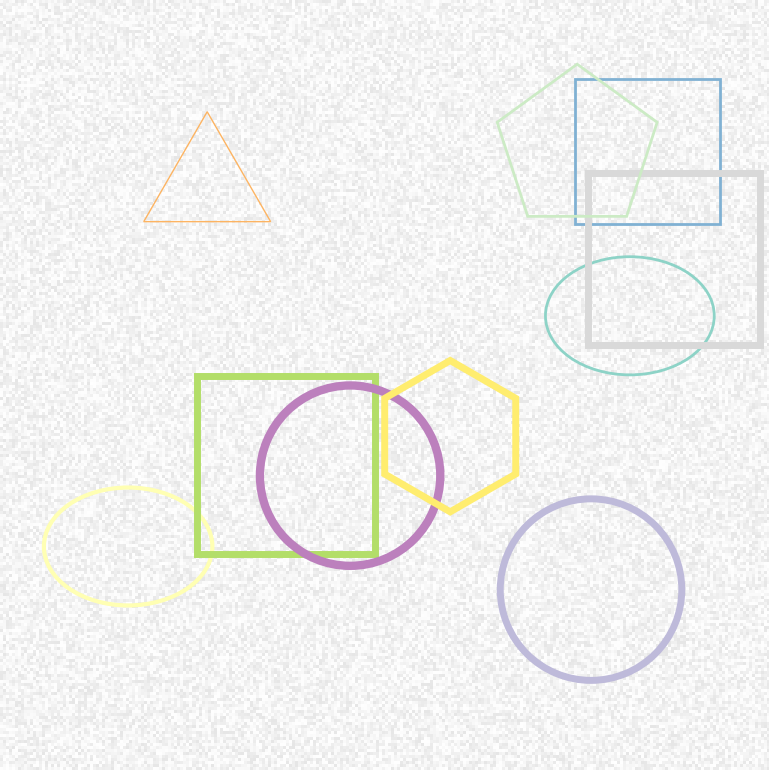[{"shape": "oval", "thickness": 1, "radius": 0.55, "center": [0.818, 0.59]}, {"shape": "oval", "thickness": 1.5, "radius": 0.55, "center": [0.166, 0.29]}, {"shape": "circle", "thickness": 2.5, "radius": 0.59, "center": [0.768, 0.234]}, {"shape": "square", "thickness": 1, "radius": 0.47, "center": [0.841, 0.804]}, {"shape": "triangle", "thickness": 0.5, "radius": 0.48, "center": [0.269, 0.76]}, {"shape": "square", "thickness": 2.5, "radius": 0.58, "center": [0.372, 0.396]}, {"shape": "square", "thickness": 2.5, "radius": 0.56, "center": [0.876, 0.664]}, {"shape": "circle", "thickness": 3, "radius": 0.59, "center": [0.455, 0.382]}, {"shape": "pentagon", "thickness": 1, "radius": 0.55, "center": [0.75, 0.807]}, {"shape": "hexagon", "thickness": 2.5, "radius": 0.49, "center": [0.585, 0.434]}]